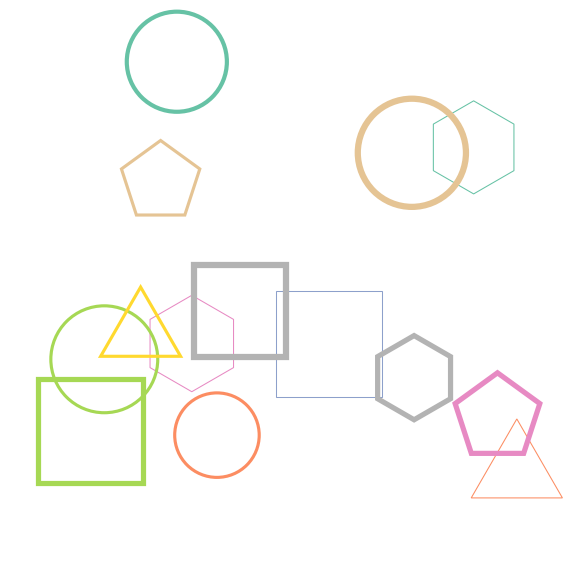[{"shape": "hexagon", "thickness": 0.5, "radius": 0.4, "center": [0.82, 0.744]}, {"shape": "circle", "thickness": 2, "radius": 0.43, "center": [0.306, 0.892]}, {"shape": "circle", "thickness": 1.5, "radius": 0.37, "center": [0.376, 0.246]}, {"shape": "triangle", "thickness": 0.5, "radius": 0.46, "center": [0.895, 0.183]}, {"shape": "square", "thickness": 0.5, "radius": 0.46, "center": [0.569, 0.404]}, {"shape": "hexagon", "thickness": 0.5, "radius": 0.42, "center": [0.332, 0.404]}, {"shape": "pentagon", "thickness": 2.5, "radius": 0.39, "center": [0.861, 0.276]}, {"shape": "square", "thickness": 2.5, "radius": 0.45, "center": [0.157, 0.253]}, {"shape": "circle", "thickness": 1.5, "radius": 0.46, "center": [0.181, 0.377]}, {"shape": "triangle", "thickness": 1.5, "radius": 0.4, "center": [0.243, 0.422]}, {"shape": "circle", "thickness": 3, "radius": 0.47, "center": [0.713, 0.735]}, {"shape": "pentagon", "thickness": 1.5, "radius": 0.36, "center": [0.278, 0.685]}, {"shape": "square", "thickness": 3, "radius": 0.4, "center": [0.416, 0.46]}, {"shape": "hexagon", "thickness": 2.5, "radius": 0.36, "center": [0.717, 0.345]}]